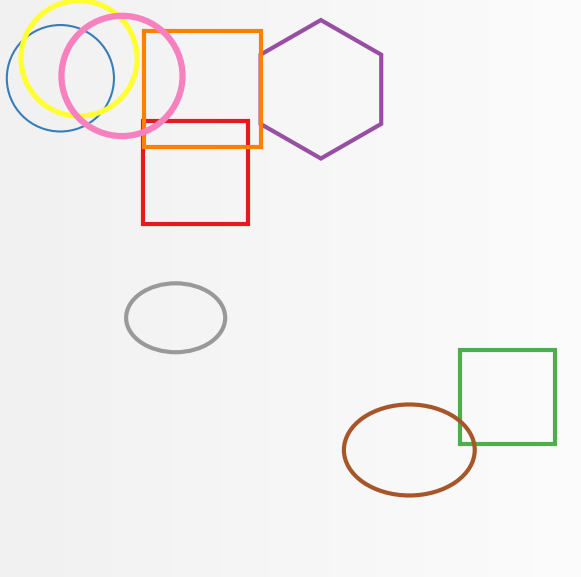[{"shape": "square", "thickness": 2, "radius": 0.45, "center": [0.336, 0.7]}, {"shape": "circle", "thickness": 1, "radius": 0.46, "center": [0.104, 0.864]}, {"shape": "square", "thickness": 2, "radius": 0.41, "center": [0.873, 0.311]}, {"shape": "hexagon", "thickness": 2, "radius": 0.6, "center": [0.552, 0.845]}, {"shape": "square", "thickness": 2, "radius": 0.5, "center": [0.349, 0.845]}, {"shape": "circle", "thickness": 2.5, "radius": 0.5, "center": [0.136, 0.898]}, {"shape": "oval", "thickness": 2, "radius": 0.56, "center": [0.704, 0.22]}, {"shape": "circle", "thickness": 3, "radius": 0.52, "center": [0.21, 0.868]}, {"shape": "oval", "thickness": 2, "radius": 0.43, "center": [0.302, 0.449]}]